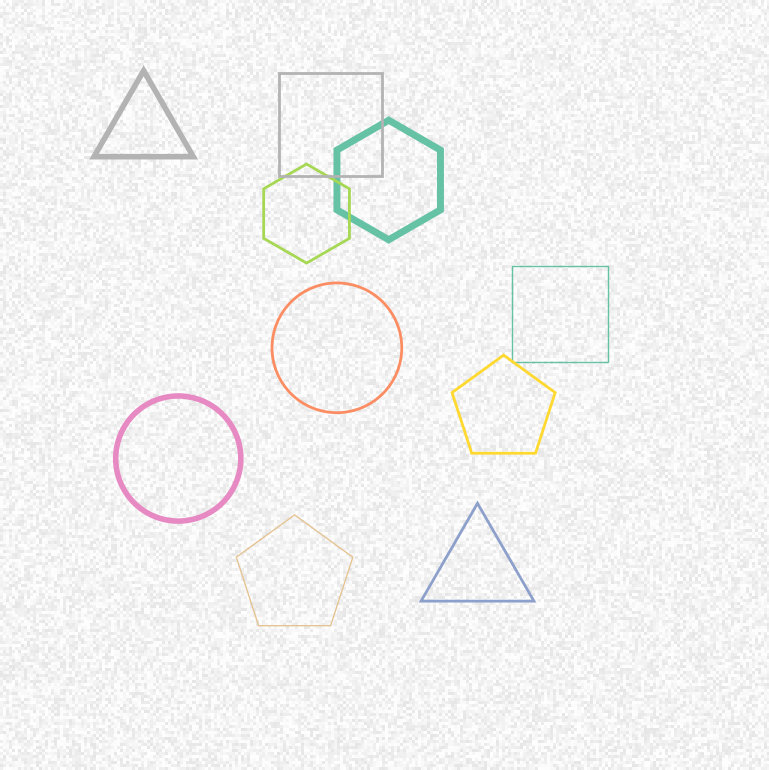[{"shape": "hexagon", "thickness": 2.5, "radius": 0.39, "center": [0.505, 0.766]}, {"shape": "square", "thickness": 0.5, "radius": 0.31, "center": [0.727, 0.592]}, {"shape": "circle", "thickness": 1, "radius": 0.42, "center": [0.438, 0.548]}, {"shape": "triangle", "thickness": 1, "radius": 0.42, "center": [0.62, 0.262]}, {"shape": "circle", "thickness": 2, "radius": 0.41, "center": [0.232, 0.405]}, {"shape": "hexagon", "thickness": 1, "radius": 0.32, "center": [0.398, 0.723]}, {"shape": "pentagon", "thickness": 1, "radius": 0.35, "center": [0.654, 0.468]}, {"shape": "pentagon", "thickness": 0.5, "radius": 0.4, "center": [0.383, 0.252]}, {"shape": "triangle", "thickness": 2, "radius": 0.37, "center": [0.187, 0.834]}, {"shape": "square", "thickness": 1, "radius": 0.33, "center": [0.429, 0.838]}]